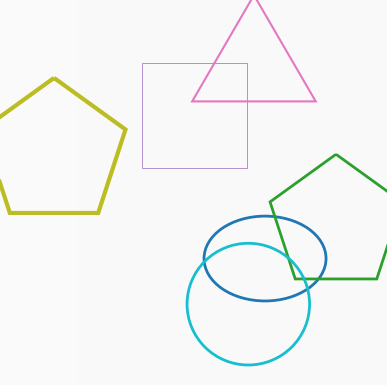[{"shape": "oval", "thickness": 2, "radius": 0.79, "center": [0.684, 0.328]}, {"shape": "pentagon", "thickness": 2, "radius": 0.89, "center": [0.867, 0.42]}, {"shape": "square", "thickness": 0.5, "radius": 0.68, "center": [0.502, 0.7]}, {"shape": "triangle", "thickness": 1.5, "radius": 0.92, "center": [0.655, 0.829]}, {"shape": "pentagon", "thickness": 3, "radius": 0.97, "center": [0.139, 0.604]}, {"shape": "circle", "thickness": 2, "radius": 0.79, "center": [0.641, 0.21]}]